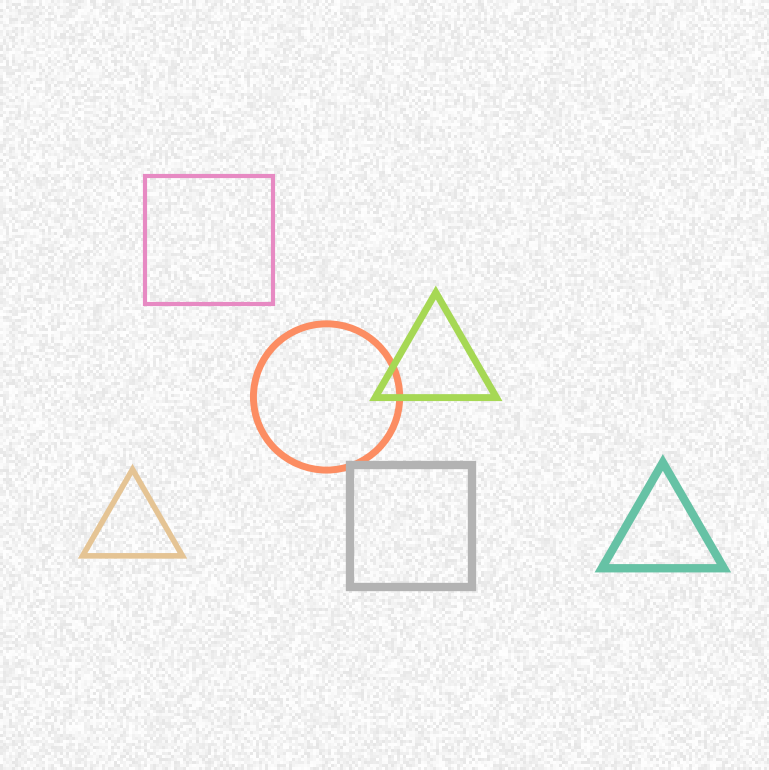[{"shape": "triangle", "thickness": 3, "radius": 0.46, "center": [0.861, 0.308]}, {"shape": "circle", "thickness": 2.5, "radius": 0.47, "center": [0.424, 0.484]}, {"shape": "square", "thickness": 1.5, "radius": 0.42, "center": [0.271, 0.688]}, {"shape": "triangle", "thickness": 2.5, "radius": 0.45, "center": [0.566, 0.529]}, {"shape": "triangle", "thickness": 2, "radius": 0.37, "center": [0.172, 0.316]}, {"shape": "square", "thickness": 3, "radius": 0.4, "center": [0.533, 0.317]}]